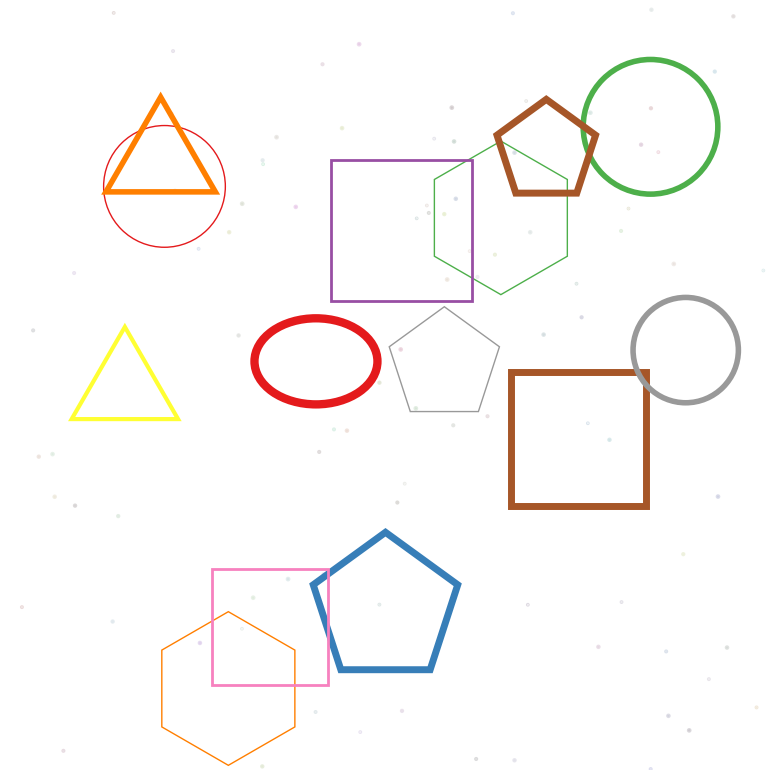[{"shape": "circle", "thickness": 0.5, "radius": 0.4, "center": [0.214, 0.758]}, {"shape": "oval", "thickness": 3, "radius": 0.4, "center": [0.41, 0.531]}, {"shape": "pentagon", "thickness": 2.5, "radius": 0.49, "center": [0.501, 0.21]}, {"shape": "circle", "thickness": 2, "radius": 0.44, "center": [0.845, 0.835]}, {"shape": "hexagon", "thickness": 0.5, "radius": 0.5, "center": [0.65, 0.717]}, {"shape": "square", "thickness": 1, "radius": 0.46, "center": [0.521, 0.7]}, {"shape": "hexagon", "thickness": 0.5, "radius": 0.5, "center": [0.297, 0.106]}, {"shape": "triangle", "thickness": 2, "radius": 0.41, "center": [0.209, 0.792]}, {"shape": "triangle", "thickness": 1.5, "radius": 0.4, "center": [0.162, 0.496]}, {"shape": "square", "thickness": 2.5, "radius": 0.44, "center": [0.751, 0.43]}, {"shape": "pentagon", "thickness": 2.5, "radius": 0.34, "center": [0.709, 0.804]}, {"shape": "square", "thickness": 1, "radius": 0.38, "center": [0.35, 0.186]}, {"shape": "circle", "thickness": 2, "radius": 0.34, "center": [0.891, 0.545]}, {"shape": "pentagon", "thickness": 0.5, "radius": 0.38, "center": [0.577, 0.526]}]